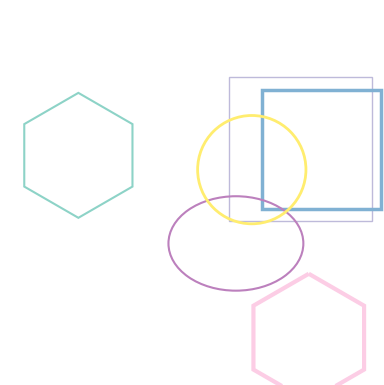[{"shape": "hexagon", "thickness": 1.5, "radius": 0.81, "center": [0.204, 0.597]}, {"shape": "square", "thickness": 1, "radius": 0.93, "center": [0.78, 0.612]}, {"shape": "square", "thickness": 2.5, "radius": 0.77, "center": [0.836, 0.611]}, {"shape": "hexagon", "thickness": 3, "radius": 0.83, "center": [0.802, 0.123]}, {"shape": "oval", "thickness": 1.5, "radius": 0.88, "center": [0.613, 0.368]}, {"shape": "circle", "thickness": 2, "radius": 0.7, "center": [0.654, 0.559]}]